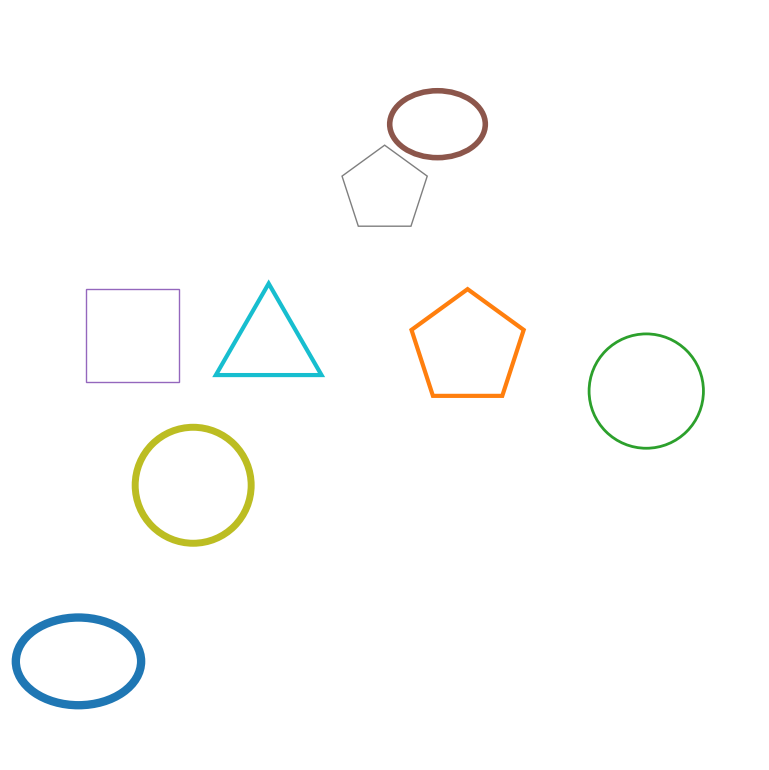[{"shape": "oval", "thickness": 3, "radius": 0.41, "center": [0.102, 0.141]}, {"shape": "pentagon", "thickness": 1.5, "radius": 0.38, "center": [0.607, 0.548]}, {"shape": "circle", "thickness": 1, "radius": 0.37, "center": [0.839, 0.492]}, {"shape": "square", "thickness": 0.5, "radius": 0.3, "center": [0.172, 0.564]}, {"shape": "oval", "thickness": 2, "radius": 0.31, "center": [0.568, 0.839]}, {"shape": "pentagon", "thickness": 0.5, "radius": 0.29, "center": [0.5, 0.753]}, {"shape": "circle", "thickness": 2.5, "radius": 0.38, "center": [0.251, 0.37]}, {"shape": "triangle", "thickness": 1.5, "radius": 0.4, "center": [0.349, 0.553]}]